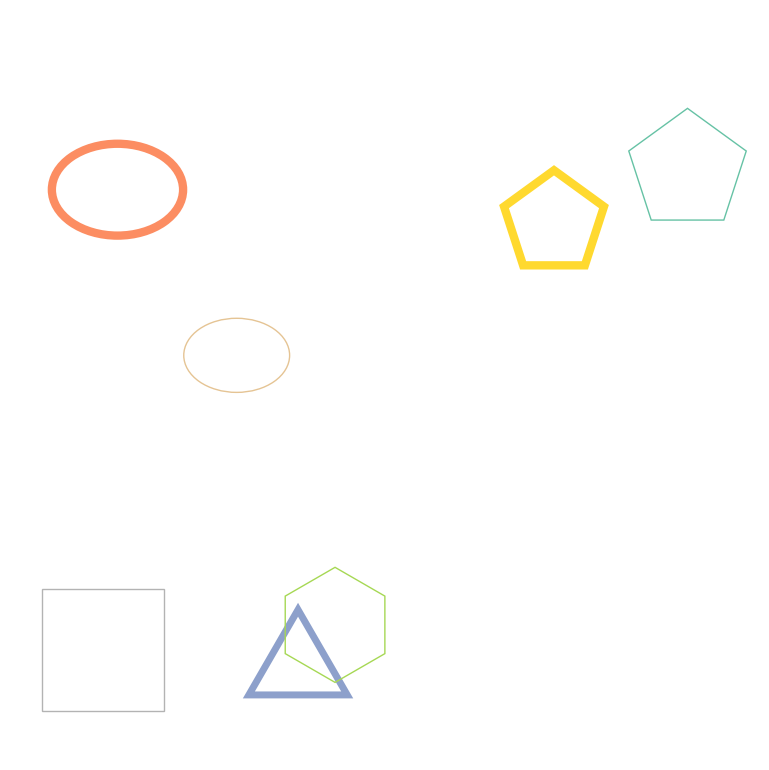[{"shape": "pentagon", "thickness": 0.5, "radius": 0.4, "center": [0.893, 0.779]}, {"shape": "oval", "thickness": 3, "radius": 0.43, "center": [0.153, 0.754]}, {"shape": "triangle", "thickness": 2.5, "radius": 0.37, "center": [0.387, 0.134]}, {"shape": "hexagon", "thickness": 0.5, "radius": 0.37, "center": [0.435, 0.188]}, {"shape": "pentagon", "thickness": 3, "radius": 0.34, "center": [0.719, 0.711]}, {"shape": "oval", "thickness": 0.5, "radius": 0.34, "center": [0.307, 0.539]}, {"shape": "square", "thickness": 0.5, "radius": 0.4, "center": [0.134, 0.156]}]